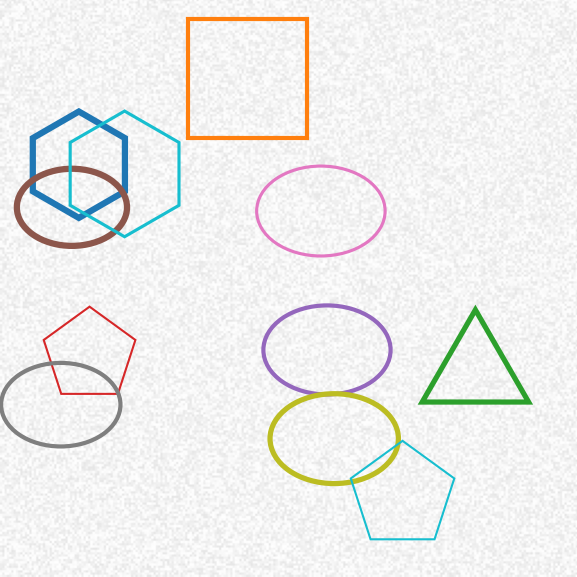[{"shape": "hexagon", "thickness": 3, "radius": 0.46, "center": [0.137, 0.714]}, {"shape": "square", "thickness": 2, "radius": 0.51, "center": [0.428, 0.863]}, {"shape": "triangle", "thickness": 2.5, "radius": 0.53, "center": [0.823, 0.356]}, {"shape": "pentagon", "thickness": 1, "radius": 0.42, "center": [0.155, 0.385]}, {"shape": "oval", "thickness": 2, "radius": 0.55, "center": [0.566, 0.393]}, {"shape": "oval", "thickness": 3, "radius": 0.48, "center": [0.125, 0.64]}, {"shape": "oval", "thickness": 1.5, "radius": 0.56, "center": [0.556, 0.634]}, {"shape": "oval", "thickness": 2, "radius": 0.52, "center": [0.105, 0.298]}, {"shape": "oval", "thickness": 2.5, "radius": 0.56, "center": [0.579, 0.24]}, {"shape": "hexagon", "thickness": 1.5, "radius": 0.54, "center": [0.216, 0.698]}, {"shape": "pentagon", "thickness": 1, "radius": 0.47, "center": [0.697, 0.142]}]